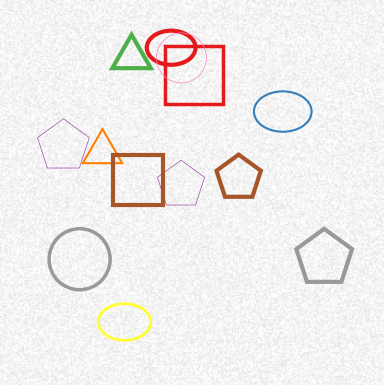[{"shape": "oval", "thickness": 3, "radius": 0.32, "center": [0.445, 0.876]}, {"shape": "square", "thickness": 2.5, "radius": 0.37, "center": [0.504, 0.805]}, {"shape": "oval", "thickness": 1.5, "radius": 0.37, "center": [0.734, 0.71]}, {"shape": "triangle", "thickness": 3, "radius": 0.29, "center": [0.342, 0.852]}, {"shape": "pentagon", "thickness": 0.5, "radius": 0.35, "center": [0.165, 0.621]}, {"shape": "pentagon", "thickness": 0.5, "radius": 0.32, "center": [0.47, 0.52]}, {"shape": "triangle", "thickness": 1.5, "radius": 0.3, "center": [0.266, 0.606]}, {"shape": "oval", "thickness": 2, "radius": 0.34, "center": [0.323, 0.164]}, {"shape": "square", "thickness": 3, "radius": 0.32, "center": [0.359, 0.533]}, {"shape": "pentagon", "thickness": 3, "radius": 0.3, "center": [0.62, 0.538]}, {"shape": "circle", "thickness": 0.5, "radius": 0.32, "center": [0.471, 0.85]}, {"shape": "circle", "thickness": 2.5, "radius": 0.4, "center": [0.207, 0.327]}, {"shape": "pentagon", "thickness": 3, "radius": 0.38, "center": [0.842, 0.33]}]